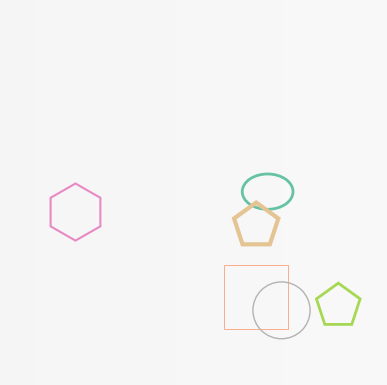[{"shape": "oval", "thickness": 2, "radius": 0.33, "center": [0.691, 0.502]}, {"shape": "square", "thickness": 0.5, "radius": 0.42, "center": [0.66, 0.229]}, {"shape": "hexagon", "thickness": 1.5, "radius": 0.37, "center": [0.195, 0.449]}, {"shape": "pentagon", "thickness": 2, "radius": 0.3, "center": [0.873, 0.205]}, {"shape": "pentagon", "thickness": 3, "radius": 0.3, "center": [0.661, 0.414]}, {"shape": "circle", "thickness": 1, "radius": 0.37, "center": [0.726, 0.194]}]